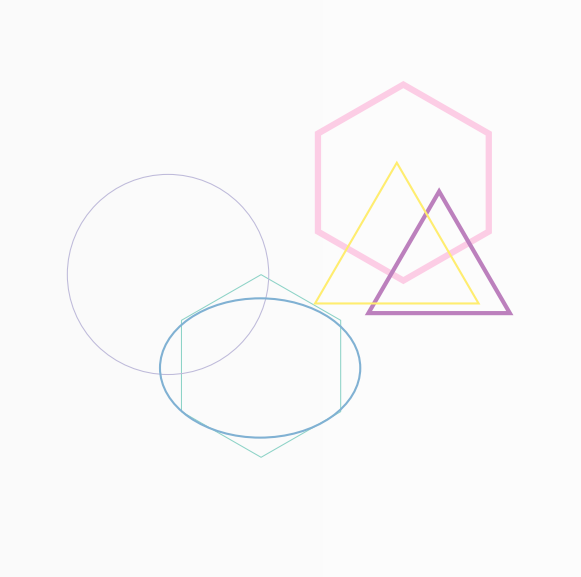[{"shape": "hexagon", "thickness": 0.5, "radius": 0.79, "center": [0.449, 0.365]}, {"shape": "circle", "thickness": 0.5, "radius": 0.87, "center": [0.289, 0.524]}, {"shape": "oval", "thickness": 1, "radius": 0.86, "center": [0.448, 0.362]}, {"shape": "hexagon", "thickness": 3, "radius": 0.85, "center": [0.694, 0.683]}, {"shape": "triangle", "thickness": 2, "radius": 0.7, "center": [0.755, 0.527]}, {"shape": "triangle", "thickness": 1, "radius": 0.81, "center": [0.683, 0.555]}]